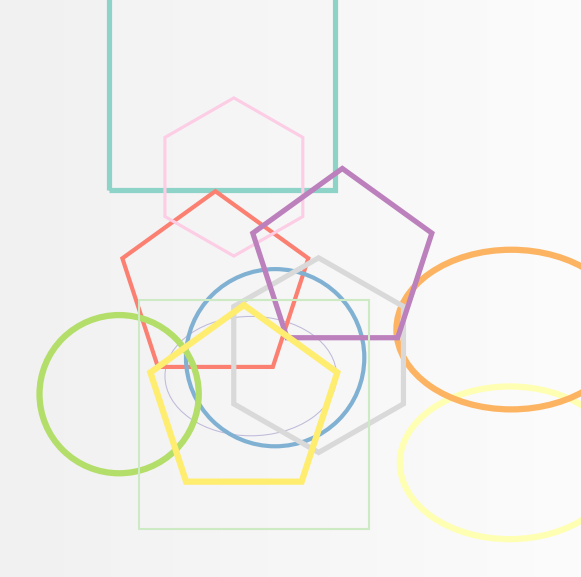[{"shape": "square", "thickness": 2.5, "radius": 0.97, "center": [0.382, 0.864]}, {"shape": "oval", "thickness": 3, "radius": 0.94, "center": [0.877, 0.198]}, {"shape": "oval", "thickness": 0.5, "radius": 0.74, "center": [0.431, 0.348]}, {"shape": "pentagon", "thickness": 2, "radius": 0.84, "center": [0.371, 0.5]}, {"shape": "circle", "thickness": 2, "radius": 0.77, "center": [0.473, 0.38]}, {"shape": "oval", "thickness": 3, "radius": 0.99, "center": [0.879, 0.428]}, {"shape": "circle", "thickness": 3, "radius": 0.68, "center": [0.205, 0.317]}, {"shape": "hexagon", "thickness": 1.5, "radius": 0.68, "center": [0.402, 0.693]}, {"shape": "hexagon", "thickness": 2.5, "radius": 0.84, "center": [0.548, 0.384]}, {"shape": "pentagon", "thickness": 2.5, "radius": 0.81, "center": [0.589, 0.545]}, {"shape": "square", "thickness": 1, "radius": 0.99, "center": [0.437, 0.282]}, {"shape": "pentagon", "thickness": 3, "radius": 0.85, "center": [0.42, 0.302]}]